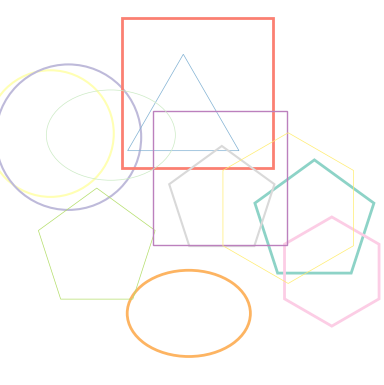[{"shape": "pentagon", "thickness": 2, "radius": 0.81, "center": [0.817, 0.422]}, {"shape": "circle", "thickness": 1.5, "radius": 0.82, "center": [0.131, 0.653]}, {"shape": "circle", "thickness": 1.5, "radius": 0.94, "center": [0.178, 0.644]}, {"shape": "square", "thickness": 2, "radius": 0.97, "center": [0.513, 0.759]}, {"shape": "triangle", "thickness": 0.5, "radius": 0.83, "center": [0.476, 0.692]}, {"shape": "oval", "thickness": 2, "radius": 0.8, "center": [0.49, 0.186]}, {"shape": "pentagon", "thickness": 0.5, "radius": 0.8, "center": [0.251, 0.352]}, {"shape": "hexagon", "thickness": 2, "radius": 0.71, "center": [0.862, 0.295]}, {"shape": "pentagon", "thickness": 1.5, "radius": 0.72, "center": [0.576, 0.477]}, {"shape": "square", "thickness": 1, "radius": 0.87, "center": [0.571, 0.538]}, {"shape": "oval", "thickness": 0.5, "radius": 0.84, "center": [0.288, 0.649]}, {"shape": "hexagon", "thickness": 0.5, "radius": 0.98, "center": [0.749, 0.459]}]